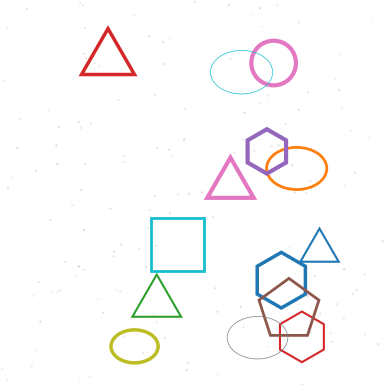[{"shape": "triangle", "thickness": 1.5, "radius": 0.29, "center": [0.83, 0.349]}, {"shape": "hexagon", "thickness": 2.5, "radius": 0.36, "center": [0.731, 0.272]}, {"shape": "oval", "thickness": 2, "radius": 0.39, "center": [0.771, 0.562]}, {"shape": "triangle", "thickness": 1.5, "radius": 0.37, "center": [0.407, 0.214]}, {"shape": "triangle", "thickness": 2.5, "radius": 0.4, "center": [0.281, 0.846]}, {"shape": "hexagon", "thickness": 1.5, "radius": 0.33, "center": [0.784, 0.125]}, {"shape": "hexagon", "thickness": 3, "radius": 0.29, "center": [0.693, 0.607]}, {"shape": "pentagon", "thickness": 2, "radius": 0.41, "center": [0.751, 0.195]}, {"shape": "circle", "thickness": 3, "radius": 0.29, "center": [0.711, 0.836]}, {"shape": "triangle", "thickness": 3, "radius": 0.35, "center": [0.599, 0.521]}, {"shape": "oval", "thickness": 0.5, "radius": 0.39, "center": [0.669, 0.123]}, {"shape": "oval", "thickness": 2.5, "radius": 0.31, "center": [0.35, 0.1]}, {"shape": "oval", "thickness": 0.5, "radius": 0.4, "center": [0.627, 0.813]}, {"shape": "square", "thickness": 2, "radius": 0.35, "center": [0.462, 0.365]}]